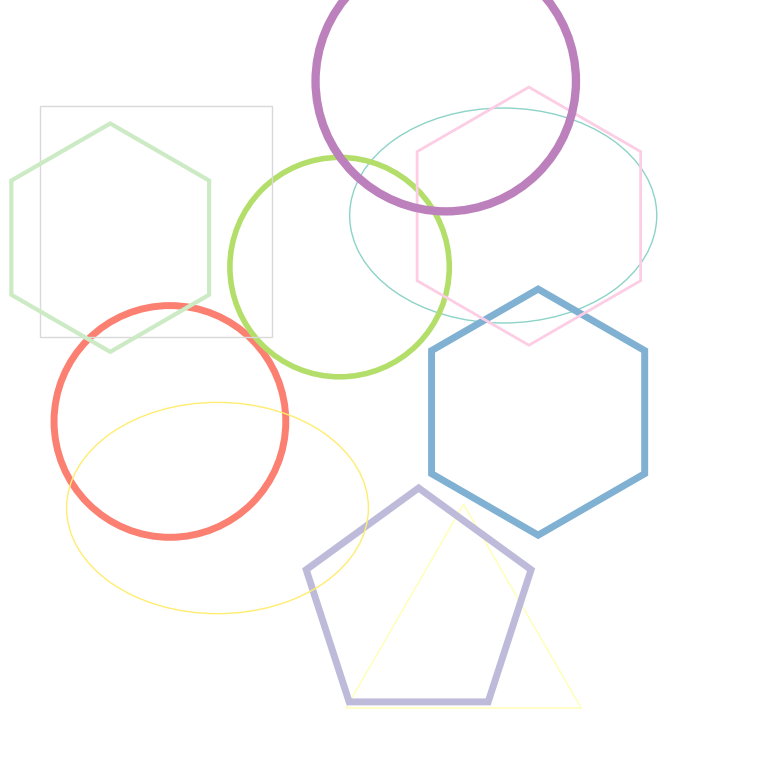[{"shape": "oval", "thickness": 0.5, "radius": 1.0, "center": [0.654, 0.72]}, {"shape": "triangle", "thickness": 0.5, "radius": 0.88, "center": [0.602, 0.169]}, {"shape": "pentagon", "thickness": 2.5, "radius": 0.77, "center": [0.544, 0.213]}, {"shape": "circle", "thickness": 2.5, "radius": 0.75, "center": [0.221, 0.453]}, {"shape": "hexagon", "thickness": 2.5, "radius": 0.8, "center": [0.699, 0.465]}, {"shape": "circle", "thickness": 2, "radius": 0.71, "center": [0.441, 0.653]}, {"shape": "hexagon", "thickness": 1, "radius": 0.84, "center": [0.687, 0.719]}, {"shape": "square", "thickness": 0.5, "radius": 0.75, "center": [0.202, 0.712]}, {"shape": "circle", "thickness": 3, "radius": 0.85, "center": [0.579, 0.895]}, {"shape": "hexagon", "thickness": 1.5, "radius": 0.74, "center": [0.143, 0.691]}, {"shape": "oval", "thickness": 0.5, "radius": 0.98, "center": [0.282, 0.34]}]